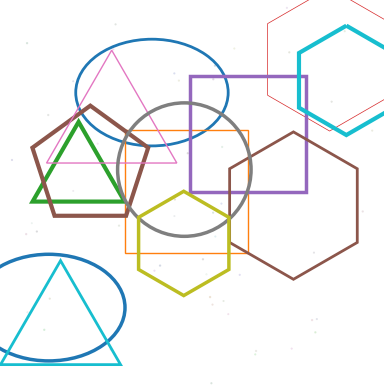[{"shape": "oval", "thickness": 2.5, "radius": 0.99, "center": [0.127, 0.201]}, {"shape": "oval", "thickness": 2, "radius": 0.99, "center": [0.395, 0.76]}, {"shape": "square", "thickness": 1, "radius": 0.8, "center": [0.485, 0.503]}, {"shape": "triangle", "thickness": 3, "radius": 0.69, "center": [0.204, 0.545]}, {"shape": "hexagon", "thickness": 0.5, "radius": 0.93, "center": [0.856, 0.846]}, {"shape": "square", "thickness": 2.5, "radius": 0.75, "center": [0.643, 0.651]}, {"shape": "pentagon", "thickness": 3, "radius": 0.79, "center": [0.235, 0.567]}, {"shape": "hexagon", "thickness": 2, "radius": 0.96, "center": [0.762, 0.466]}, {"shape": "triangle", "thickness": 1, "radius": 0.98, "center": [0.29, 0.674]}, {"shape": "circle", "thickness": 2.5, "radius": 0.87, "center": [0.479, 0.559]}, {"shape": "hexagon", "thickness": 2.5, "radius": 0.68, "center": [0.477, 0.368]}, {"shape": "hexagon", "thickness": 3, "radius": 0.71, "center": [0.9, 0.791]}, {"shape": "triangle", "thickness": 2, "radius": 0.9, "center": [0.157, 0.143]}]